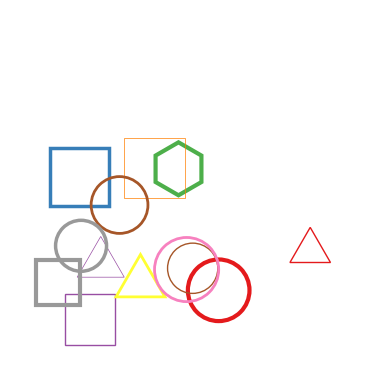[{"shape": "circle", "thickness": 3, "radius": 0.4, "center": [0.568, 0.246]}, {"shape": "triangle", "thickness": 1, "radius": 0.3, "center": [0.806, 0.349]}, {"shape": "square", "thickness": 2.5, "radius": 0.38, "center": [0.207, 0.541]}, {"shape": "hexagon", "thickness": 3, "radius": 0.34, "center": [0.464, 0.562]}, {"shape": "square", "thickness": 1, "radius": 0.33, "center": [0.233, 0.17]}, {"shape": "triangle", "thickness": 0.5, "radius": 0.35, "center": [0.262, 0.315]}, {"shape": "square", "thickness": 0.5, "radius": 0.39, "center": [0.401, 0.563]}, {"shape": "triangle", "thickness": 2, "radius": 0.37, "center": [0.365, 0.266]}, {"shape": "circle", "thickness": 1, "radius": 0.33, "center": [0.5, 0.303]}, {"shape": "circle", "thickness": 2, "radius": 0.37, "center": [0.31, 0.468]}, {"shape": "circle", "thickness": 2, "radius": 0.42, "center": [0.485, 0.3]}, {"shape": "circle", "thickness": 2.5, "radius": 0.33, "center": [0.211, 0.362]}, {"shape": "square", "thickness": 3, "radius": 0.29, "center": [0.151, 0.267]}]